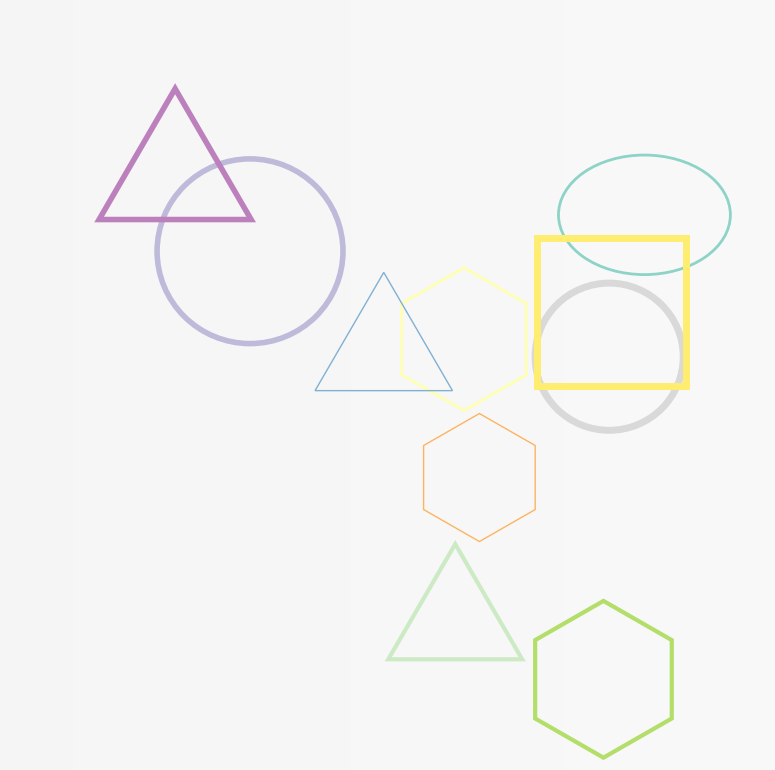[{"shape": "oval", "thickness": 1, "radius": 0.55, "center": [0.832, 0.721]}, {"shape": "hexagon", "thickness": 1, "radius": 0.46, "center": [0.599, 0.56]}, {"shape": "circle", "thickness": 2, "radius": 0.6, "center": [0.323, 0.674]}, {"shape": "triangle", "thickness": 0.5, "radius": 0.51, "center": [0.495, 0.544]}, {"shape": "hexagon", "thickness": 0.5, "radius": 0.42, "center": [0.619, 0.38]}, {"shape": "hexagon", "thickness": 1.5, "radius": 0.51, "center": [0.779, 0.118]}, {"shape": "circle", "thickness": 2.5, "radius": 0.48, "center": [0.786, 0.537]}, {"shape": "triangle", "thickness": 2, "radius": 0.57, "center": [0.226, 0.772]}, {"shape": "triangle", "thickness": 1.5, "radius": 0.5, "center": [0.587, 0.194]}, {"shape": "square", "thickness": 2.5, "radius": 0.48, "center": [0.789, 0.594]}]